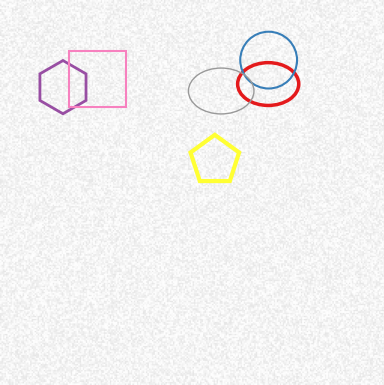[{"shape": "oval", "thickness": 2.5, "radius": 0.4, "center": [0.697, 0.782]}, {"shape": "circle", "thickness": 1.5, "radius": 0.37, "center": [0.698, 0.844]}, {"shape": "hexagon", "thickness": 2, "radius": 0.35, "center": [0.164, 0.774]}, {"shape": "pentagon", "thickness": 3, "radius": 0.33, "center": [0.558, 0.583]}, {"shape": "square", "thickness": 1.5, "radius": 0.37, "center": [0.253, 0.795]}, {"shape": "oval", "thickness": 1, "radius": 0.43, "center": [0.575, 0.764]}]